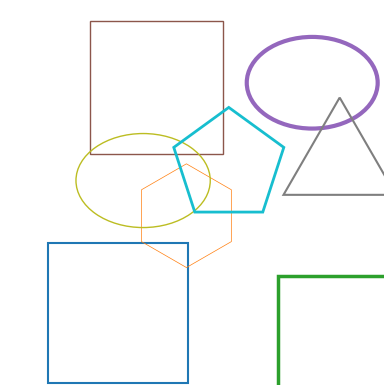[{"shape": "square", "thickness": 1.5, "radius": 0.91, "center": [0.306, 0.186]}, {"shape": "hexagon", "thickness": 0.5, "radius": 0.67, "center": [0.484, 0.44]}, {"shape": "square", "thickness": 2.5, "radius": 0.82, "center": [0.887, 0.118]}, {"shape": "oval", "thickness": 3, "radius": 0.85, "center": [0.811, 0.785]}, {"shape": "square", "thickness": 1, "radius": 0.86, "center": [0.406, 0.774]}, {"shape": "triangle", "thickness": 1.5, "radius": 0.84, "center": [0.882, 0.578]}, {"shape": "oval", "thickness": 1, "radius": 0.87, "center": [0.372, 0.531]}, {"shape": "pentagon", "thickness": 2, "radius": 0.75, "center": [0.594, 0.571]}]